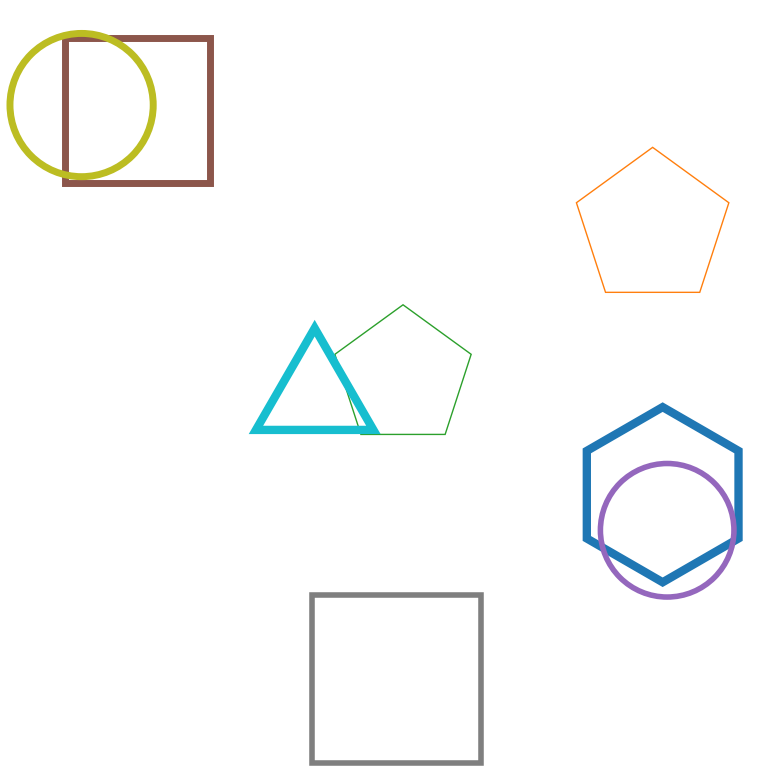[{"shape": "hexagon", "thickness": 3, "radius": 0.57, "center": [0.861, 0.358]}, {"shape": "pentagon", "thickness": 0.5, "radius": 0.52, "center": [0.848, 0.705]}, {"shape": "pentagon", "thickness": 0.5, "radius": 0.47, "center": [0.523, 0.511]}, {"shape": "circle", "thickness": 2, "radius": 0.43, "center": [0.866, 0.311]}, {"shape": "square", "thickness": 2.5, "radius": 0.47, "center": [0.179, 0.857]}, {"shape": "square", "thickness": 2, "radius": 0.55, "center": [0.515, 0.118]}, {"shape": "circle", "thickness": 2.5, "radius": 0.47, "center": [0.106, 0.864]}, {"shape": "triangle", "thickness": 3, "radius": 0.44, "center": [0.409, 0.486]}]